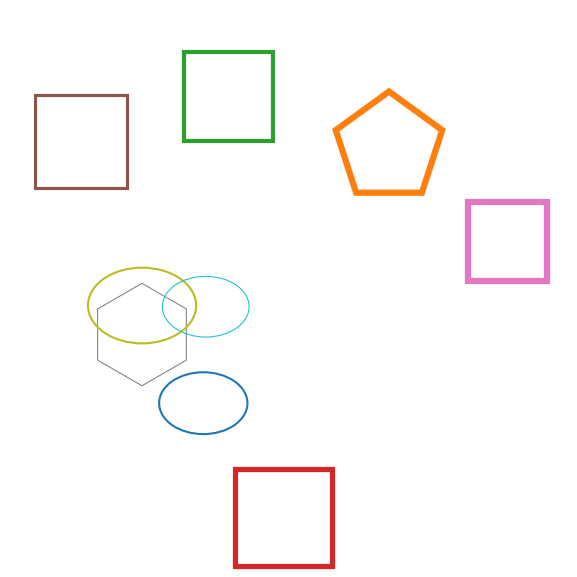[{"shape": "oval", "thickness": 1, "radius": 0.38, "center": [0.352, 0.301]}, {"shape": "pentagon", "thickness": 3, "radius": 0.48, "center": [0.674, 0.744]}, {"shape": "square", "thickness": 2, "radius": 0.38, "center": [0.395, 0.832]}, {"shape": "square", "thickness": 2.5, "radius": 0.42, "center": [0.491, 0.103]}, {"shape": "square", "thickness": 1.5, "radius": 0.4, "center": [0.14, 0.754]}, {"shape": "square", "thickness": 3, "radius": 0.34, "center": [0.879, 0.581]}, {"shape": "hexagon", "thickness": 0.5, "radius": 0.44, "center": [0.246, 0.42]}, {"shape": "oval", "thickness": 1, "radius": 0.47, "center": [0.246, 0.47]}, {"shape": "oval", "thickness": 0.5, "radius": 0.38, "center": [0.356, 0.468]}]